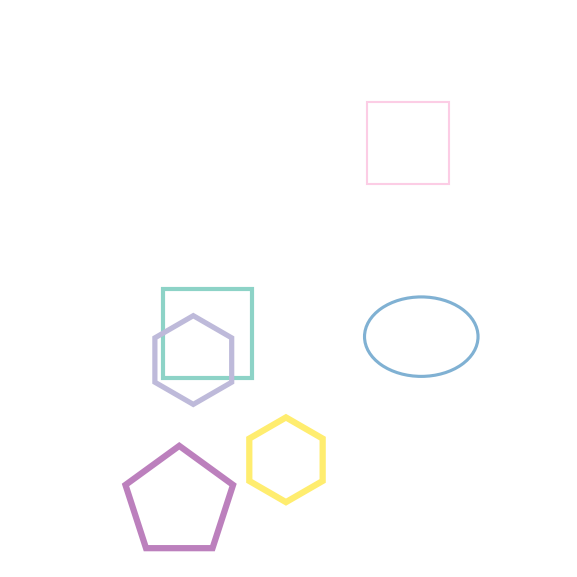[{"shape": "square", "thickness": 2, "radius": 0.38, "center": [0.359, 0.422]}, {"shape": "hexagon", "thickness": 2.5, "radius": 0.38, "center": [0.335, 0.376]}, {"shape": "oval", "thickness": 1.5, "radius": 0.49, "center": [0.729, 0.416]}, {"shape": "square", "thickness": 1, "radius": 0.35, "center": [0.707, 0.752]}, {"shape": "pentagon", "thickness": 3, "radius": 0.49, "center": [0.31, 0.129]}, {"shape": "hexagon", "thickness": 3, "radius": 0.37, "center": [0.495, 0.203]}]